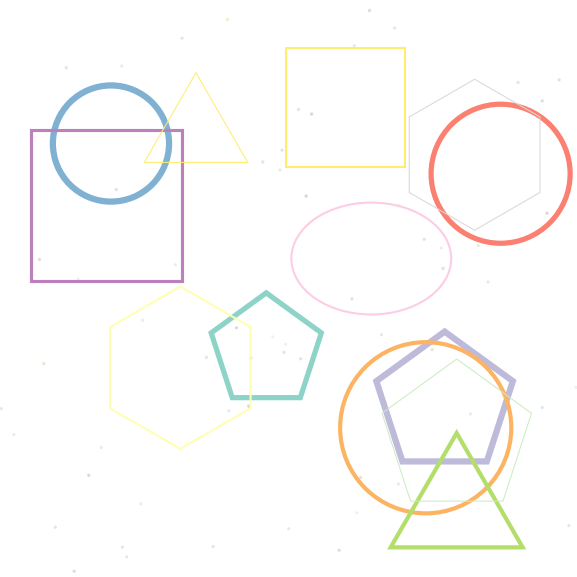[{"shape": "pentagon", "thickness": 2.5, "radius": 0.5, "center": [0.461, 0.392]}, {"shape": "hexagon", "thickness": 1, "radius": 0.7, "center": [0.312, 0.362]}, {"shape": "pentagon", "thickness": 3, "radius": 0.62, "center": [0.77, 0.301]}, {"shape": "circle", "thickness": 2.5, "radius": 0.6, "center": [0.867, 0.698]}, {"shape": "circle", "thickness": 3, "radius": 0.5, "center": [0.192, 0.751]}, {"shape": "circle", "thickness": 2, "radius": 0.74, "center": [0.737, 0.258]}, {"shape": "triangle", "thickness": 2, "radius": 0.66, "center": [0.791, 0.117]}, {"shape": "oval", "thickness": 1, "radius": 0.69, "center": [0.643, 0.551]}, {"shape": "hexagon", "thickness": 0.5, "radius": 0.65, "center": [0.822, 0.731]}, {"shape": "square", "thickness": 1.5, "radius": 0.65, "center": [0.184, 0.643]}, {"shape": "pentagon", "thickness": 0.5, "radius": 0.68, "center": [0.791, 0.241]}, {"shape": "triangle", "thickness": 0.5, "radius": 0.52, "center": [0.339, 0.77]}, {"shape": "square", "thickness": 1, "radius": 0.51, "center": [0.598, 0.813]}]